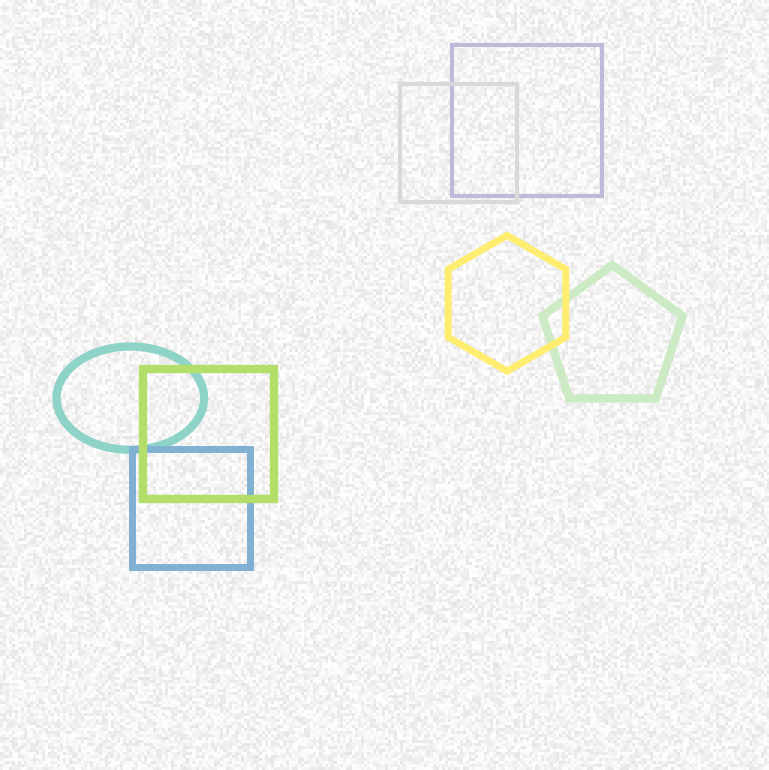[{"shape": "oval", "thickness": 3, "radius": 0.48, "center": [0.169, 0.483]}, {"shape": "square", "thickness": 1.5, "radius": 0.49, "center": [0.684, 0.844]}, {"shape": "square", "thickness": 2.5, "radius": 0.38, "center": [0.248, 0.34]}, {"shape": "square", "thickness": 3, "radius": 0.42, "center": [0.271, 0.436]}, {"shape": "square", "thickness": 1.5, "radius": 0.38, "center": [0.595, 0.814]}, {"shape": "pentagon", "thickness": 3, "radius": 0.48, "center": [0.795, 0.56]}, {"shape": "hexagon", "thickness": 2.5, "radius": 0.44, "center": [0.658, 0.606]}]